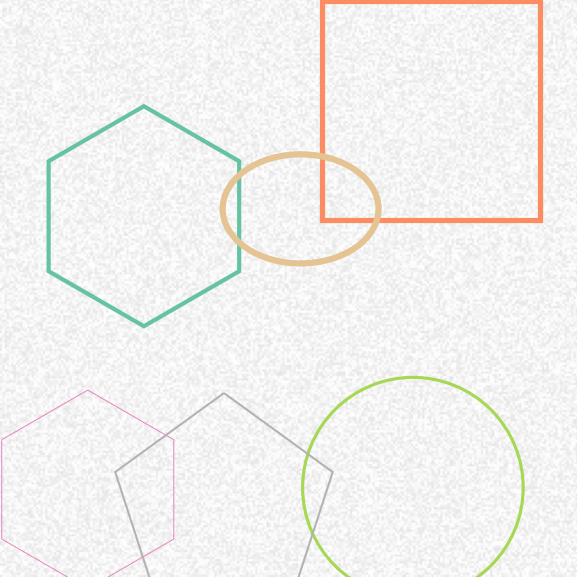[{"shape": "hexagon", "thickness": 2, "radius": 0.95, "center": [0.249, 0.625]}, {"shape": "square", "thickness": 2.5, "radius": 0.95, "center": [0.746, 0.808]}, {"shape": "hexagon", "thickness": 0.5, "radius": 0.86, "center": [0.152, 0.152]}, {"shape": "circle", "thickness": 1.5, "radius": 0.95, "center": [0.715, 0.155]}, {"shape": "oval", "thickness": 3, "radius": 0.67, "center": [0.52, 0.637]}, {"shape": "pentagon", "thickness": 1, "radius": 0.99, "center": [0.388, 0.121]}]